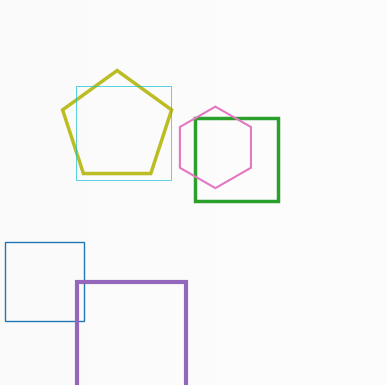[{"shape": "square", "thickness": 1, "radius": 0.51, "center": [0.115, 0.269]}, {"shape": "square", "thickness": 2.5, "radius": 0.53, "center": [0.61, 0.586]}, {"shape": "square", "thickness": 3, "radius": 0.7, "center": [0.34, 0.126]}, {"shape": "hexagon", "thickness": 1.5, "radius": 0.53, "center": [0.556, 0.617]}, {"shape": "pentagon", "thickness": 2.5, "radius": 0.74, "center": [0.302, 0.669]}, {"shape": "square", "thickness": 0.5, "radius": 0.62, "center": [0.318, 0.655]}]